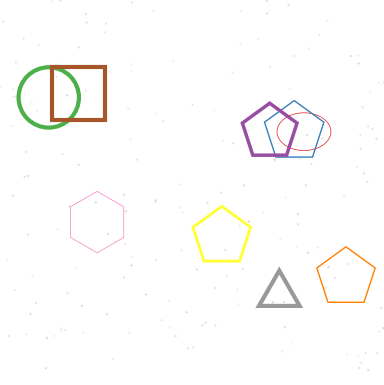[{"shape": "oval", "thickness": 0.5, "radius": 0.35, "center": [0.79, 0.658]}, {"shape": "pentagon", "thickness": 1, "radius": 0.41, "center": [0.764, 0.658]}, {"shape": "circle", "thickness": 3, "radius": 0.39, "center": [0.127, 0.747]}, {"shape": "pentagon", "thickness": 2.5, "radius": 0.37, "center": [0.701, 0.657]}, {"shape": "pentagon", "thickness": 1, "radius": 0.4, "center": [0.899, 0.279]}, {"shape": "pentagon", "thickness": 2, "radius": 0.39, "center": [0.576, 0.385]}, {"shape": "square", "thickness": 3, "radius": 0.35, "center": [0.204, 0.758]}, {"shape": "hexagon", "thickness": 0.5, "radius": 0.4, "center": [0.252, 0.423]}, {"shape": "triangle", "thickness": 3, "radius": 0.31, "center": [0.725, 0.236]}]